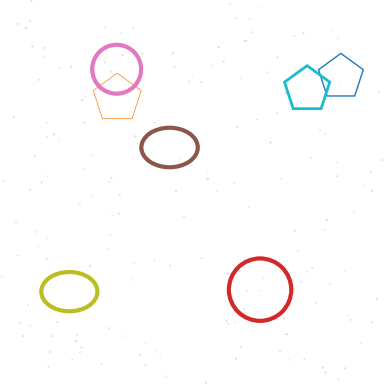[{"shape": "pentagon", "thickness": 1, "radius": 0.31, "center": [0.885, 0.8]}, {"shape": "pentagon", "thickness": 0.5, "radius": 0.33, "center": [0.305, 0.745]}, {"shape": "circle", "thickness": 3, "radius": 0.41, "center": [0.676, 0.248]}, {"shape": "oval", "thickness": 3, "radius": 0.37, "center": [0.44, 0.617]}, {"shape": "circle", "thickness": 3, "radius": 0.32, "center": [0.303, 0.82]}, {"shape": "oval", "thickness": 3, "radius": 0.36, "center": [0.18, 0.243]}, {"shape": "pentagon", "thickness": 2, "radius": 0.31, "center": [0.798, 0.768]}]